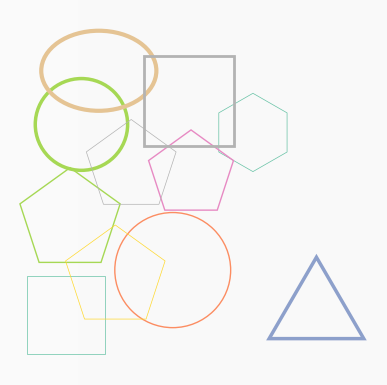[{"shape": "square", "thickness": 0.5, "radius": 0.51, "center": [0.17, 0.182]}, {"shape": "hexagon", "thickness": 0.5, "radius": 0.51, "center": [0.653, 0.656]}, {"shape": "circle", "thickness": 1, "radius": 0.75, "center": [0.446, 0.298]}, {"shape": "triangle", "thickness": 2.5, "radius": 0.7, "center": [0.817, 0.191]}, {"shape": "pentagon", "thickness": 1, "radius": 0.58, "center": [0.493, 0.547]}, {"shape": "circle", "thickness": 2.5, "radius": 0.6, "center": [0.21, 0.677]}, {"shape": "pentagon", "thickness": 1, "radius": 0.68, "center": [0.181, 0.428]}, {"shape": "pentagon", "thickness": 0.5, "radius": 0.68, "center": [0.298, 0.281]}, {"shape": "oval", "thickness": 3, "radius": 0.74, "center": [0.255, 0.816]}, {"shape": "pentagon", "thickness": 0.5, "radius": 0.61, "center": [0.339, 0.568]}, {"shape": "square", "thickness": 2, "radius": 0.58, "center": [0.487, 0.738]}]